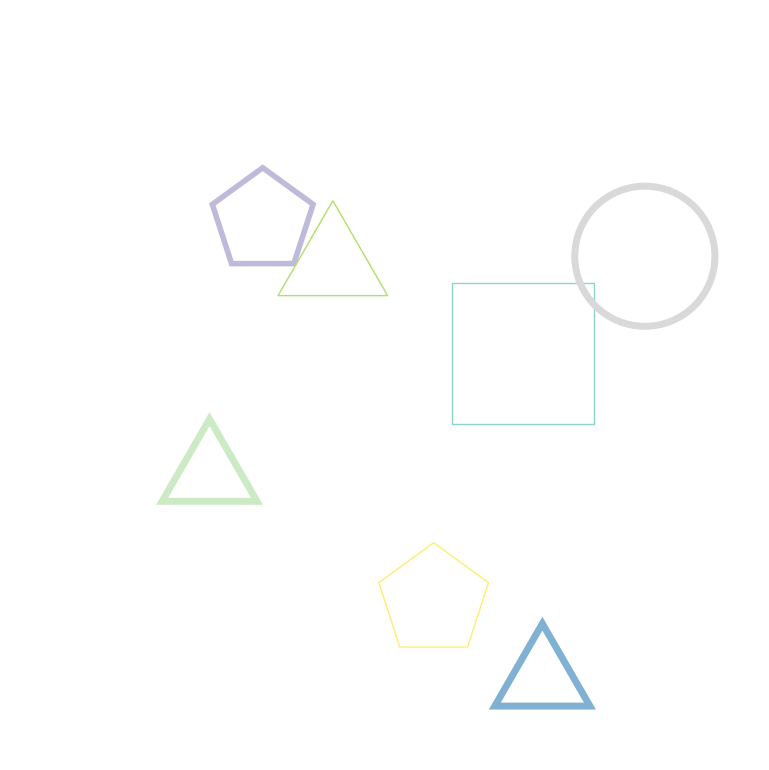[{"shape": "square", "thickness": 0.5, "radius": 0.46, "center": [0.679, 0.541]}, {"shape": "pentagon", "thickness": 2, "radius": 0.34, "center": [0.341, 0.713]}, {"shape": "triangle", "thickness": 2.5, "radius": 0.36, "center": [0.704, 0.119]}, {"shape": "triangle", "thickness": 0.5, "radius": 0.41, "center": [0.432, 0.657]}, {"shape": "circle", "thickness": 2.5, "radius": 0.46, "center": [0.837, 0.667]}, {"shape": "triangle", "thickness": 2.5, "radius": 0.36, "center": [0.272, 0.385]}, {"shape": "pentagon", "thickness": 0.5, "radius": 0.37, "center": [0.563, 0.22]}]